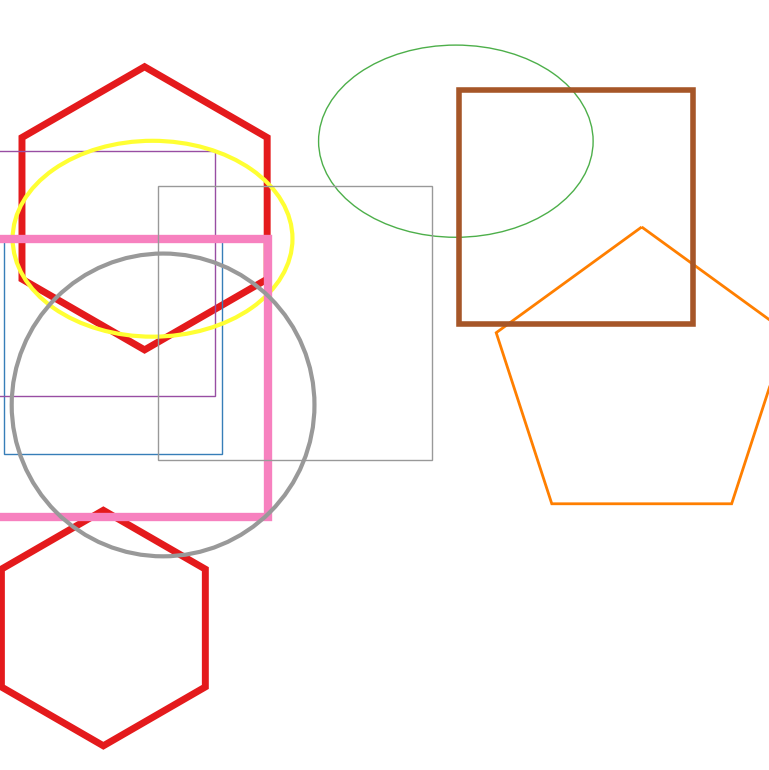[{"shape": "hexagon", "thickness": 2.5, "radius": 0.92, "center": [0.188, 0.729]}, {"shape": "hexagon", "thickness": 2.5, "radius": 0.76, "center": [0.134, 0.184]}, {"shape": "square", "thickness": 0.5, "radius": 0.71, "center": [0.147, 0.552]}, {"shape": "oval", "thickness": 0.5, "radius": 0.89, "center": [0.592, 0.817]}, {"shape": "square", "thickness": 0.5, "radius": 0.8, "center": [0.12, 0.645]}, {"shape": "pentagon", "thickness": 1, "radius": 0.99, "center": [0.833, 0.507]}, {"shape": "oval", "thickness": 1.5, "radius": 0.91, "center": [0.198, 0.69]}, {"shape": "square", "thickness": 2, "radius": 0.76, "center": [0.748, 0.731]}, {"shape": "square", "thickness": 3, "radius": 0.9, "center": [0.167, 0.509]}, {"shape": "circle", "thickness": 1.5, "radius": 0.98, "center": [0.212, 0.474]}, {"shape": "square", "thickness": 0.5, "radius": 0.89, "center": [0.383, 0.58]}]